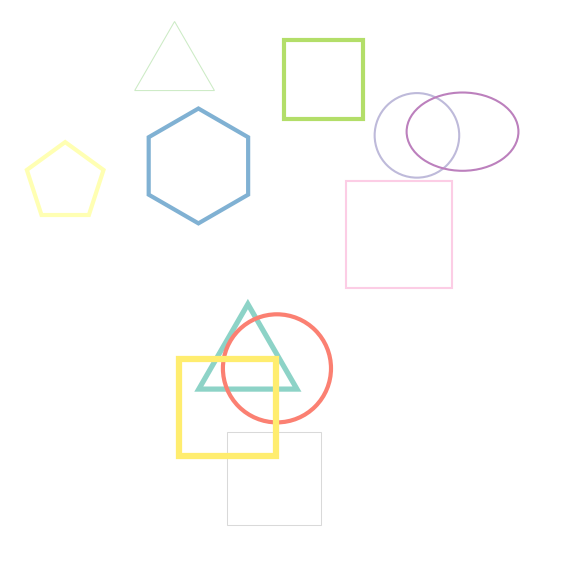[{"shape": "triangle", "thickness": 2.5, "radius": 0.49, "center": [0.429, 0.374]}, {"shape": "pentagon", "thickness": 2, "radius": 0.35, "center": [0.113, 0.683]}, {"shape": "circle", "thickness": 1, "radius": 0.37, "center": [0.722, 0.765]}, {"shape": "circle", "thickness": 2, "radius": 0.47, "center": [0.48, 0.361]}, {"shape": "hexagon", "thickness": 2, "radius": 0.5, "center": [0.344, 0.712]}, {"shape": "square", "thickness": 2, "radius": 0.34, "center": [0.56, 0.861]}, {"shape": "square", "thickness": 1, "radius": 0.46, "center": [0.691, 0.593]}, {"shape": "square", "thickness": 0.5, "radius": 0.4, "center": [0.474, 0.171]}, {"shape": "oval", "thickness": 1, "radius": 0.48, "center": [0.801, 0.771]}, {"shape": "triangle", "thickness": 0.5, "radius": 0.4, "center": [0.302, 0.882]}, {"shape": "square", "thickness": 3, "radius": 0.42, "center": [0.394, 0.293]}]